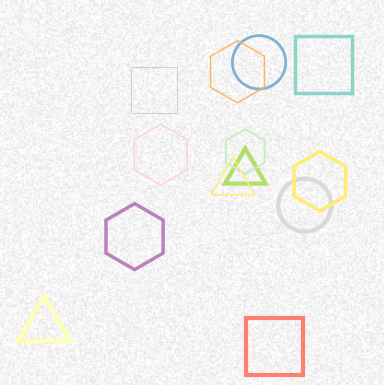[{"shape": "square", "thickness": 2.5, "radius": 0.37, "center": [0.84, 0.833]}, {"shape": "triangle", "thickness": 3, "radius": 0.39, "center": [0.114, 0.153]}, {"shape": "square", "thickness": 0.5, "radius": 0.3, "center": [0.399, 0.766]}, {"shape": "square", "thickness": 3, "radius": 0.37, "center": [0.713, 0.101]}, {"shape": "circle", "thickness": 2, "radius": 0.35, "center": [0.673, 0.838]}, {"shape": "hexagon", "thickness": 1, "radius": 0.4, "center": [0.617, 0.814]}, {"shape": "triangle", "thickness": 3, "radius": 0.3, "center": [0.637, 0.554]}, {"shape": "hexagon", "thickness": 1, "radius": 0.4, "center": [0.418, 0.598]}, {"shape": "circle", "thickness": 3, "radius": 0.34, "center": [0.792, 0.467]}, {"shape": "hexagon", "thickness": 2.5, "radius": 0.43, "center": [0.35, 0.385]}, {"shape": "hexagon", "thickness": 1.5, "radius": 0.29, "center": [0.637, 0.606]}, {"shape": "triangle", "thickness": 1, "radius": 0.33, "center": [0.605, 0.527]}, {"shape": "hexagon", "thickness": 2.5, "radius": 0.39, "center": [0.831, 0.529]}]